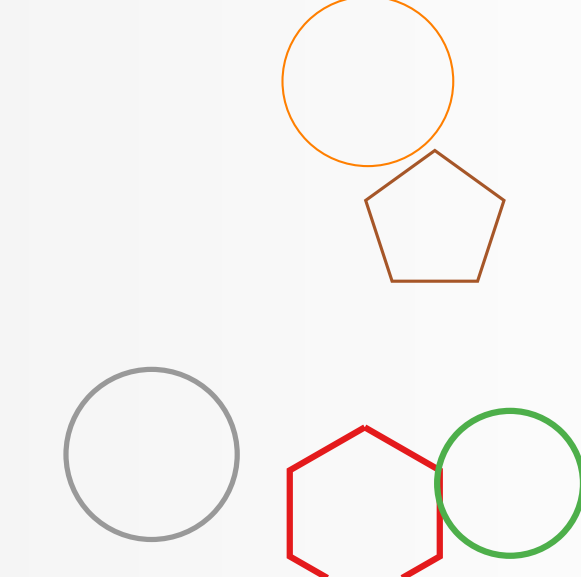[{"shape": "hexagon", "thickness": 3, "radius": 0.75, "center": [0.628, 0.11]}, {"shape": "circle", "thickness": 3, "radius": 0.63, "center": [0.878, 0.162]}, {"shape": "circle", "thickness": 1, "radius": 0.73, "center": [0.633, 0.858]}, {"shape": "pentagon", "thickness": 1.5, "radius": 0.63, "center": [0.748, 0.613]}, {"shape": "circle", "thickness": 2.5, "radius": 0.74, "center": [0.261, 0.212]}]